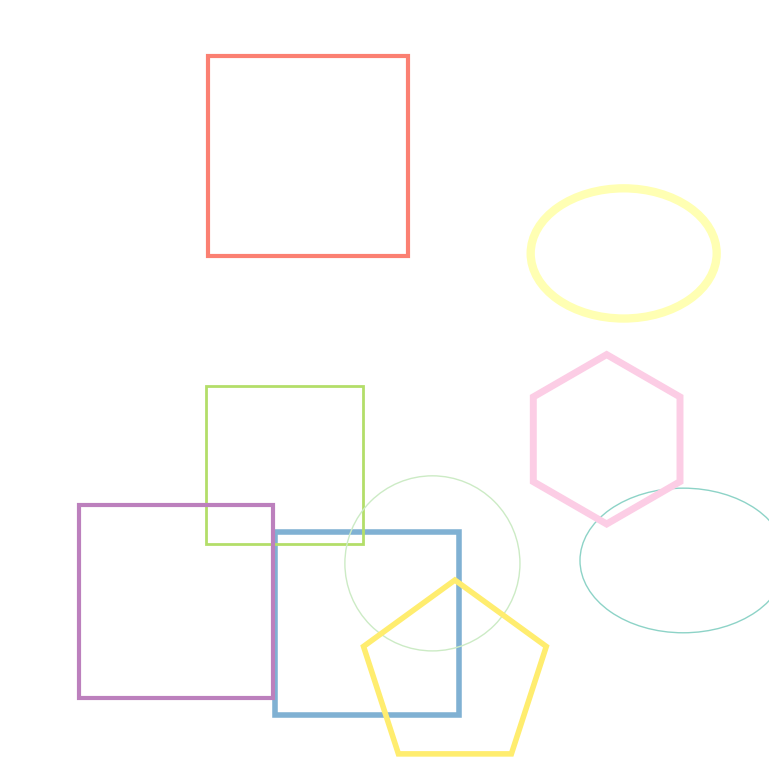[{"shape": "oval", "thickness": 0.5, "radius": 0.67, "center": [0.887, 0.272]}, {"shape": "oval", "thickness": 3, "radius": 0.6, "center": [0.81, 0.671]}, {"shape": "square", "thickness": 1.5, "radius": 0.65, "center": [0.4, 0.797]}, {"shape": "square", "thickness": 2, "radius": 0.6, "center": [0.477, 0.19]}, {"shape": "square", "thickness": 1, "radius": 0.51, "center": [0.37, 0.396]}, {"shape": "hexagon", "thickness": 2.5, "radius": 0.55, "center": [0.788, 0.429]}, {"shape": "square", "thickness": 1.5, "radius": 0.63, "center": [0.229, 0.219]}, {"shape": "circle", "thickness": 0.5, "radius": 0.57, "center": [0.562, 0.268]}, {"shape": "pentagon", "thickness": 2, "radius": 0.62, "center": [0.591, 0.122]}]